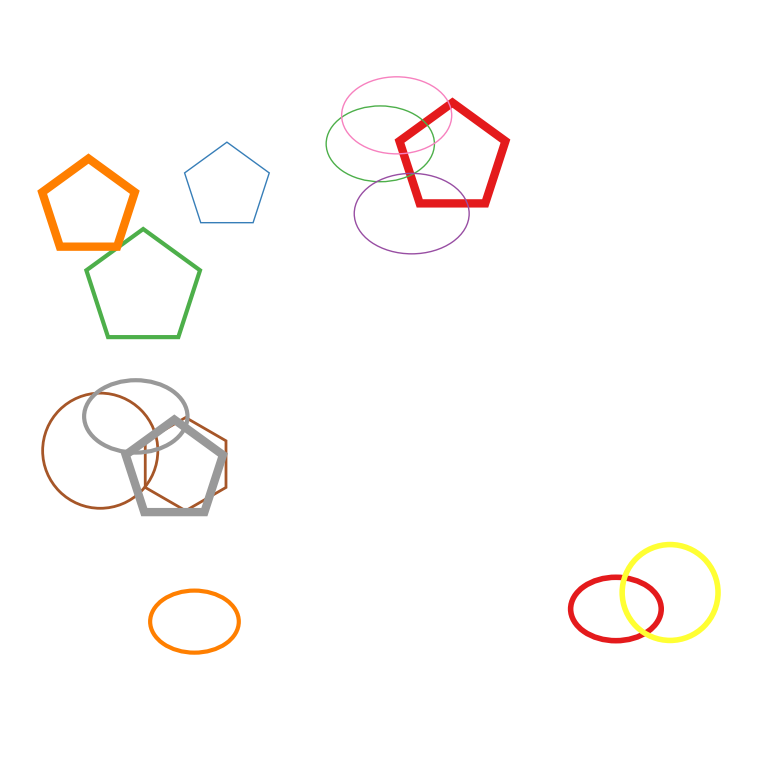[{"shape": "pentagon", "thickness": 3, "radius": 0.36, "center": [0.588, 0.794]}, {"shape": "oval", "thickness": 2, "radius": 0.29, "center": [0.8, 0.209]}, {"shape": "pentagon", "thickness": 0.5, "radius": 0.29, "center": [0.295, 0.758]}, {"shape": "pentagon", "thickness": 1.5, "radius": 0.39, "center": [0.186, 0.625]}, {"shape": "oval", "thickness": 0.5, "radius": 0.35, "center": [0.494, 0.813]}, {"shape": "oval", "thickness": 0.5, "radius": 0.37, "center": [0.535, 0.723]}, {"shape": "oval", "thickness": 1.5, "radius": 0.29, "center": [0.253, 0.193]}, {"shape": "pentagon", "thickness": 3, "radius": 0.32, "center": [0.115, 0.731]}, {"shape": "circle", "thickness": 2, "radius": 0.31, "center": [0.87, 0.231]}, {"shape": "hexagon", "thickness": 1, "radius": 0.3, "center": [0.241, 0.397]}, {"shape": "circle", "thickness": 1, "radius": 0.37, "center": [0.13, 0.415]}, {"shape": "oval", "thickness": 0.5, "radius": 0.36, "center": [0.515, 0.85]}, {"shape": "pentagon", "thickness": 3, "radius": 0.33, "center": [0.226, 0.389]}, {"shape": "oval", "thickness": 1.5, "radius": 0.34, "center": [0.176, 0.459]}]